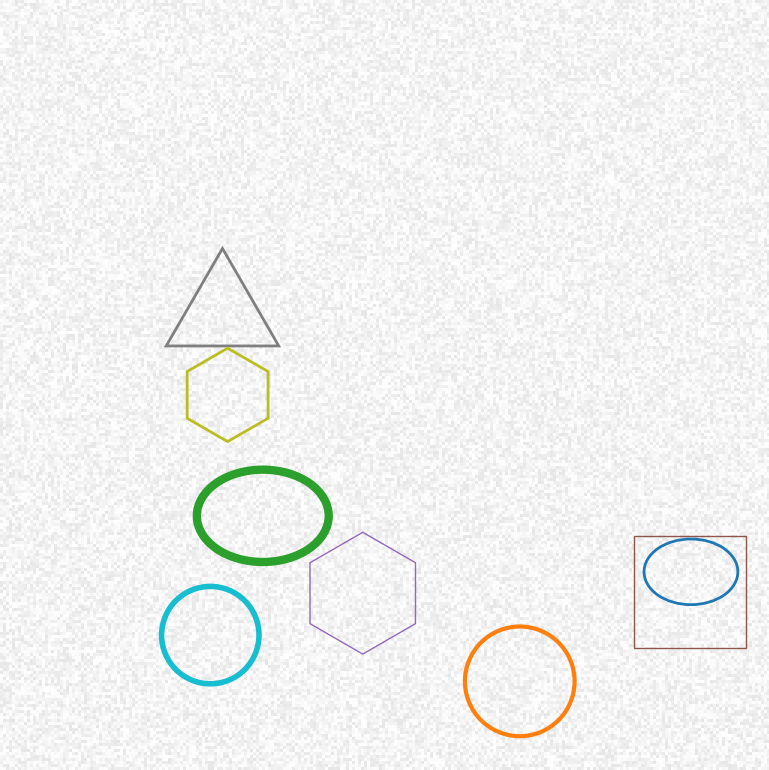[{"shape": "oval", "thickness": 1, "radius": 0.3, "center": [0.897, 0.257]}, {"shape": "circle", "thickness": 1.5, "radius": 0.36, "center": [0.675, 0.115]}, {"shape": "oval", "thickness": 3, "radius": 0.43, "center": [0.341, 0.33]}, {"shape": "hexagon", "thickness": 0.5, "radius": 0.4, "center": [0.471, 0.23]}, {"shape": "square", "thickness": 0.5, "radius": 0.36, "center": [0.896, 0.231]}, {"shape": "triangle", "thickness": 1, "radius": 0.42, "center": [0.289, 0.593]}, {"shape": "hexagon", "thickness": 1, "radius": 0.3, "center": [0.296, 0.487]}, {"shape": "circle", "thickness": 2, "radius": 0.32, "center": [0.273, 0.175]}]